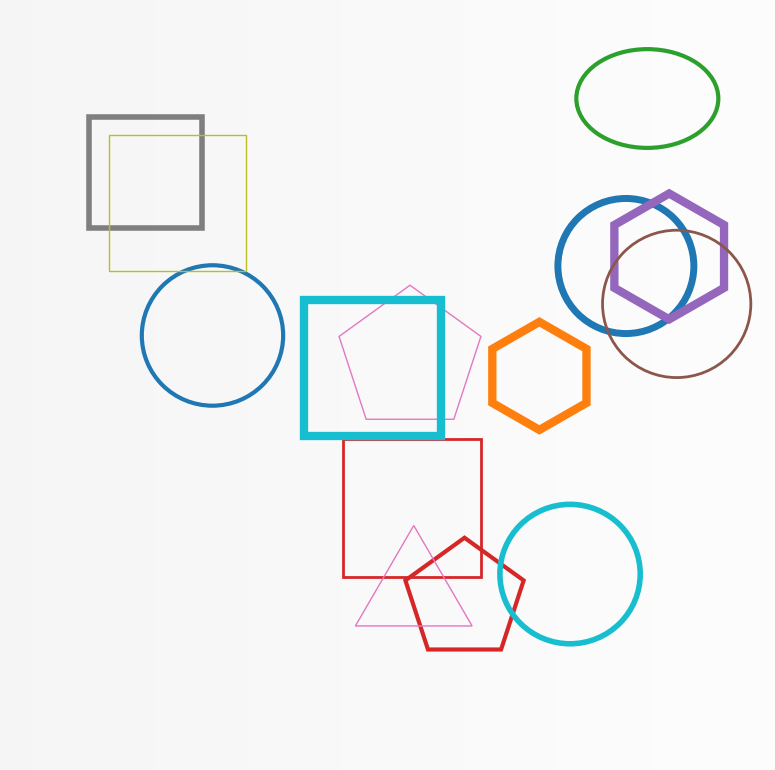[{"shape": "circle", "thickness": 2.5, "radius": 0.44, "center": [0.808, 0.655]}, {"shape": "circle", "thickness": 1.5, "radius": 0.46, "center": [0.274, 0.564]}, {"shape": "hexagon", "thickness": 3, "radius": 0.35, "center": [0.696, 0.512]}, {"shape": "oval", "thickness": 1.5, "radius": 0.46, "center": [0.835, 0.872]}, {"shape": "pentagon", "thickness": 1.5, "radius": 0.4, "center": [0.599, 0.221]}, {"shape": "square", "thickness": 1, "radius": 0.45, "center": [0.531, 0.34]}, {"shape": "hexagon", "thickness": 3, "radius": 0.41, "center": [0.863, 0.667]}, {"shape": "circle", "thickness": 1, "radius": 0.48, "center": [0.873, 0.605]}, {"shape": "triangle", "thickness": 0.5, "radius": 0.43, "center": [0.534, 0.231]}, {"shape": "pentagon", "thickness": 0.5, "radius": 0.48, "center": [0.529, 0.533]}, {"shape": "square", "thickness": 2, "radius": 0.36, "center": [0.188, 0.776]}, {"shape": "square", "thickness": 0.5, "radius": 0.44, "center": [0.229, 0.737]}, {"shape": "square", "thickness": 3, "radius": 0.44, "center": [0.481, 0.522]}, {"shape": "circle", "thickness": 2, "radius": 0.45, "center": [0.736, 0.254]}]